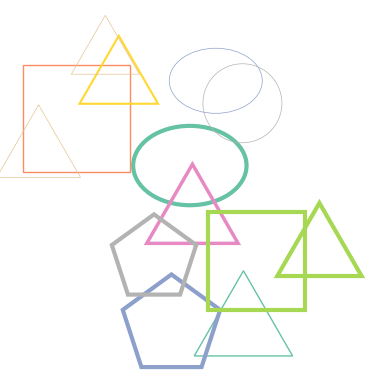[{"shape": "triangle", "thickness": 1, "radius": 0.74, "center": [0.632, 0.149]}, {"shape": "oval", "thickness": 3, "radius": 0.74, "center": [0.493, 0.57]}, {"shape": "square", "thickness": 1, "radius": 0.69, "center": [0.199, 0.692]}, {"shape": "oval", "thickness": 0.5, "radius": 0.6, "center": [0.56, 0.79]}, {"shape": "pentagon", "thickness": 3, "radius": 0.66, "center": [0.445, 0.154]}, {"shape": "triangle", "thickness": 2.5, "radius": 0.68, "center": [0.5, 0.436]}, {"shape": "triangle", "thickness": 3, "radius": 0.63, "center": [0.83, 0.346]}, {"shape": "square", "thickness": 3, "radius": 0.63, "center": [0.667, 0.322]}, {"shape": "triangle", "thickness": 1.5, "radius": 0.59, "center": [0.309, 0.789]}, {"shape": "triangle", "thickness": 0.5, "radius": 0.51, "center": [0.274, 0.858]}, {"shape": "triangle", "thickness": 0.5, "radius": 0.63, "center": [0.1, 0.602]}, {"shape": "pentagon", "thickness": 3, "radius": 0.58, "center": [0.4, 0.328]}, {"shape": "circle", "thickness": 0.5, "radius": 0.51, "center": [0.63, 0.732]}]